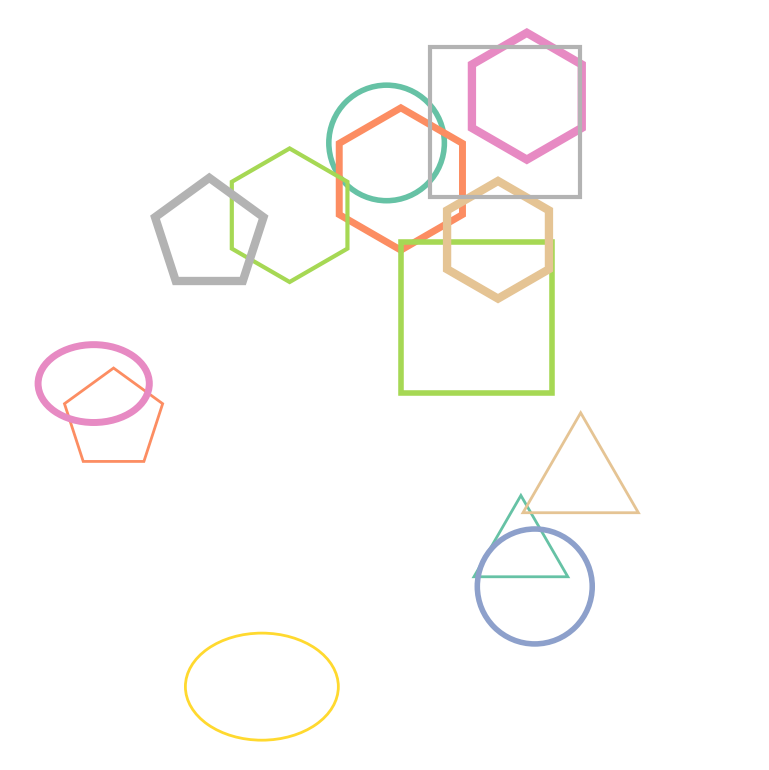[{"shape": "circle", "thickness": 2, "radius": 0.38, "center": [0.502, 0.814]}, {"shape": "triangle", "thickness": 1, "radius": 0.35, "center": [0.676, 0.286]}, {"shape": "pentagon", "thickness": 1, "radius": 0.34, "center": [0.147, 0.455]}, {"shape": "hexagon", "thickness": 2.5, "radius": 0.46, "center": [0.521, 0.768]}, {"shape": "circle", "thickness": 2, "radius": 0.37, "center": [0.695, 0.238]}, {"shape": "oval", "thickness": 2.5, "radius": 0.36, "center": [0.122, 0.502]}, {"shape": "hexagon", "thickness": 3, "radius": 0.41, "center": [0.684, 0.875]}, {"shape": "square", "thickness": 2, "radius": 0.49, "center": [0.619, 0.588]}, {"shape": "hexagon", "thickness": 1.5, "radius": 0.43, "center": [0.376, 0.721]}, {"shape": "oval", "thickness": 1, "radius": 0.5, "center": [0.34, 0.108]}, {"shape": "hexagon", "thickness": 3, "radius": 0.38, "center": [0.647, 0.689]}, {"shape": "triangle", "thickness": 1, "radius": 0.43, "center": [0.754, 0.377]}, {"shape": "pentagon", "thickness": 3, "radius": 0.37, "center": [0.272, 0.695]}, {"shape": "square", "thickness": 1.5, "radius": 0.49, "center": [0.656, 0.842]}]